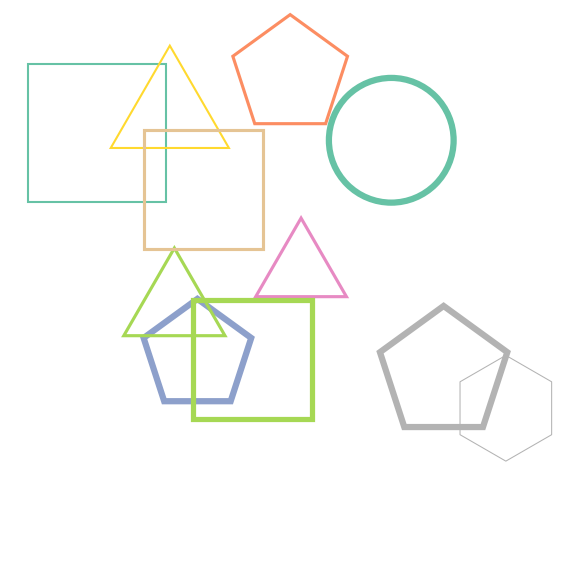[{"shape": "circle", "thickness": 3, "radius": 0.54, "center": [0.678, 0.756]}, {"shape": "square", "thickness": 1, "radius": 0.6, "center": [0.168, 0.769]}, {"shape": "pentagon", "thickness": 1.5, "radius": 0.52, "center": [0.502, 0.869]}, {"shape": "pentagon", "thickness": 3, "radius": 0.49, "center": [0.342, 0.384]}, {"shape": "triangle", "thickness": 1.5, "radius": 0.45, "center": [0.521, 0.531]}, {"shape": "triangle", "thickness": 1.5, "radius": 0.51, "center": [0.302, 0.468]}, {"shape": "square", "thickness": 2.5, "radius": 0.52, "center": [0.437, 0.377]}, {"shape": "triangle", "thickness": 1, "radius": 0.59, "center": [0.294, 0.802]}, {"shape": "square", "thickness": 1.5, "radius": 0.51, "center": [0.352, 0.671]}, {"shape": "hexagon", "thickness": 0.5, "radius": 0.46, "center": [0.876, 0.292]}, {"shape": "pentagon", "thickness": 3, "radius": 0.58, "center": [0.768, 0.353]}]